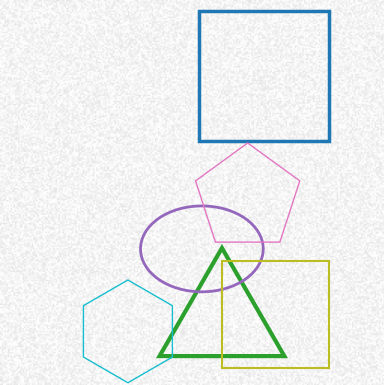[{"shape": "square", "thickness": 2.5, "radius": 0.85, "center": [0.685, 0.803]}, {"shape": "triangle", "thickness": 3, "radius": 0.94, "center": [0.576, 0.169]}, {"shape": "oval", "thickness": 2, "radius": 0.8, "center": [0.524, 0.354]}, {"shape": "pentagon", "thickness": 1, "radius": 0.71, "center": [0.643, 0.486]}, {"shape": "square", "thickness": 1.5, "radius": 0.7, "center": [0.717, 0.184]}, {"shape": "hexagon", "thickness": 1, "radius": 0.67, "center": [0.332, 0.139]}]